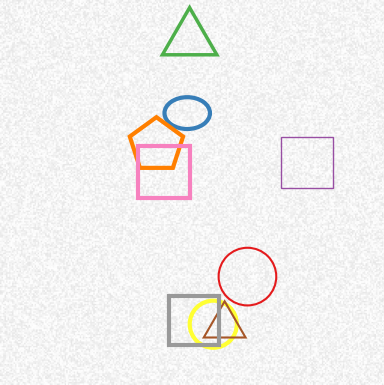[{"shape": "circle", "thickness": 1.5, "radius": 0.37, "center": [0.643, 0.282]}, {"shape": "oval", "thickness": 3, "radius": 0.3, "center": [0.486, 0.706]}, {"shape": "triangle", "thickness": 2.5, "radius": 0.41, "center": [0.492, 0.899]}, {"shape": "square", "thickness": 1, "radius": 0.33, "center": [0.797, 0.577]}, {"shape": "pentagon", "thickness": 3, "radius": 0.36, "center": [0.406, 0.623]}, {"shape": "circle", "thickness": 3, "radius": 0.31, "center": [0.554, 0.158]}, {"shape": "triangle", "thickness": 1.5, "radius": 0.31, "center": [0.584, 0.155]}, {"shape": "square", "thickness": 3, "radius": 0.34, "center": [0.426, 0.553]}, {"shape": "square", "thickness": 3, "radius": 0.32, "center": [0.503, 0.168]}]